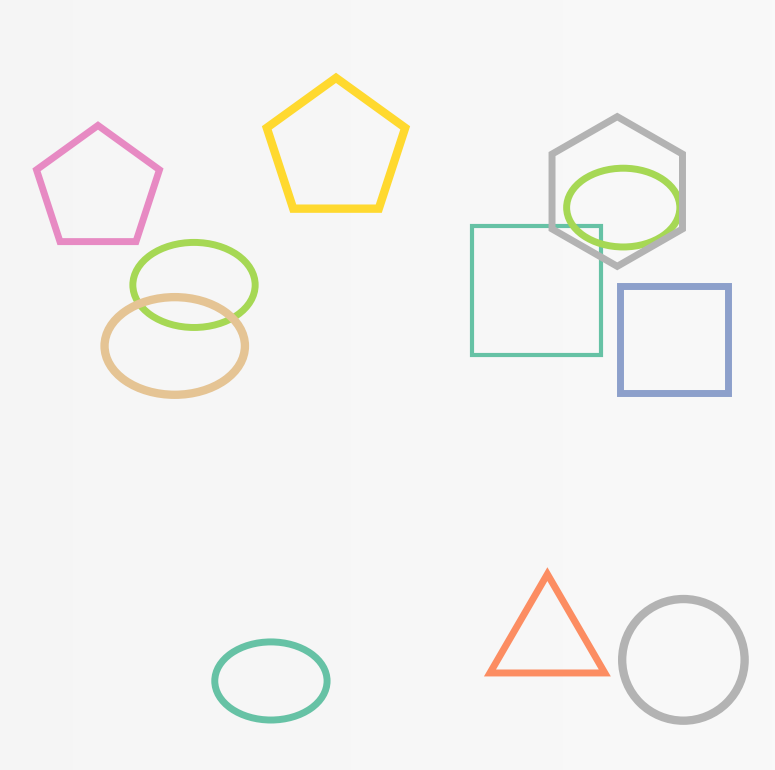[{"shape": "oval", "thickness": 2.5, "radius": 0.36, "center": [0.35, 0.116]}, {"shape": "square", "thickness": 1.5, "radius": 0.42, "center": [0.692, 0.623]}, {"shape": "triangle", "thickness": 2.5, "radius": 0.43, "center": [0.706, 0.169]}, {"shape": "square", "thickness": 2.5, "radius": 0.35, "center": [0.87, 0.559]}, {"shape": "pentagon", "thickness": 2.5, "radius": 0.42, "center": [0.126, 0.754]}, {"shape": "oval", "thickness": 2.5, "radius": 0.37, "center": [0.804, 0.73]}, {"shape": "oval", "thickness": 2.5, "radius": 0.39, "center": [0.25, 0.63]}, {"shape": "pentagon", "thickness": 3, "radius": 0.47, "center": [0.434, 0.805]}, {"shape": "oval", "thickness": 3, "radius": 0.45, "center": [0.225, 0.551]}, {"shape": "hexagon", "thickness": 2.5, "radius": 0.49, "center": [0.796, 0.751]}, {"shape": "circle", "thickness": 3, "radius": 0.39, "center": [0.882, 0.143]}]